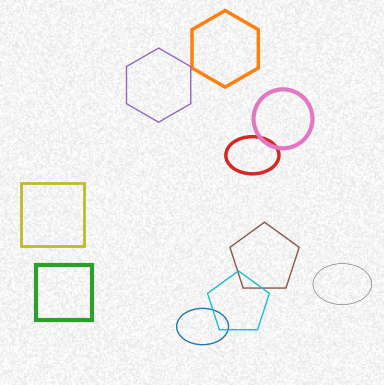[{"shape": "oval", "thickness": 1, "radius": 0.34, "center": [0.526, 0.152]}, {"shape": "hexagon", "thickness": 2.5, "radius": 0.5, "center": [0.585, 0.873]}, {"shape": "square", "thickness": 3, "radius": 0.36, "center": [0.167, 0.24]}, {"shape": "oval", "thickness": 2.5, "radius": 0.34, "center": [0.656, 0.597]}, {"shape": "hexagon", "thickness": 1, "radius": 0.48, "center": [0.412, 0.779]}, {"shape": "pentagon", "thickness": 1, "radius": 0.47, "center": [0.687, 0.328]}, {"shape": "circle", "thickness": 3, "radius": 0.38, "center": [0.735, 0.691]}, {"shape": "oval", "thickness": 0.5, "radius": 0.38, "center": [0.889, 0.262]}, {"shape": "square", "thickness": 2, "radius": 0.41, "center": [0.137, 0.443]}, {"shape": "pentagon", "thickness": 1, "radius": 0.42, "center": [0.619, 0.212]}]